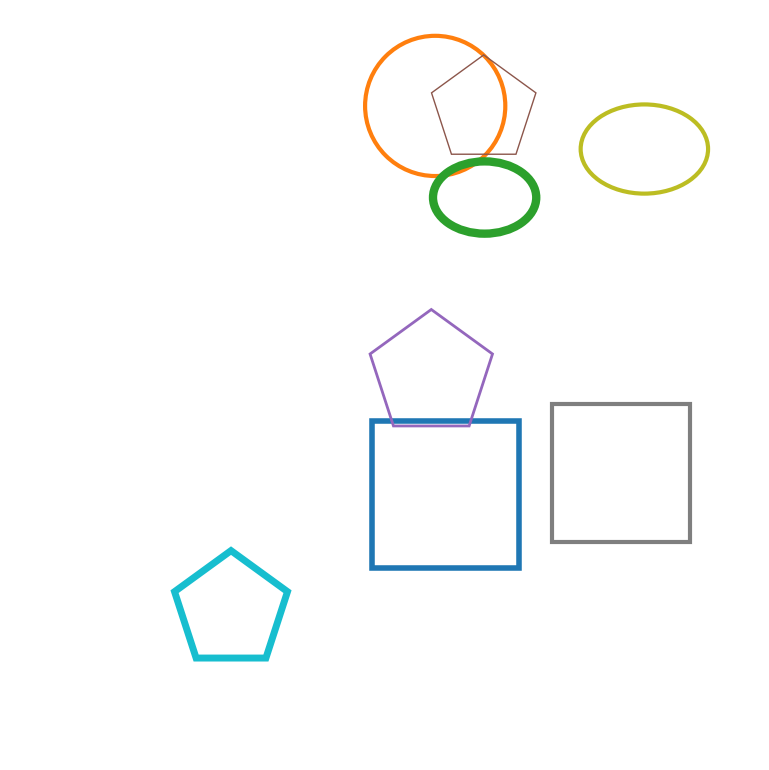[{"shape": "square", "thickness": 2, "radius": 0.48, "center": [0.578, 0.358]}, {"shape": "circle", "thickness": 1.5, "radius": 0.46, "center": [0.565, 0.862]}, {"shape": "oval", "thickness": 3, "radius": 0.34, "center": [0.629, 0.743]}, {"shape": "pentagon", "thickness": 1, "radius": 0.42, "center": [0.56, 0.514]}, {"shape": "pentagon", "thickness": 0.5, "radius": 0.36, "center": [0.628, 0.857]}, {"shape": "square", "thickness": 1.5, "radius": 0.45, "center": [0.807, 0.386]}, {"shape": "oval", "thickness": 1.5, "radius": 0.41, "center": [0.837, 0.806]}, {"shape": "pentagon", "thickness": 2.5, "radius": 0.39, "center": [0.3, 0.208]}]